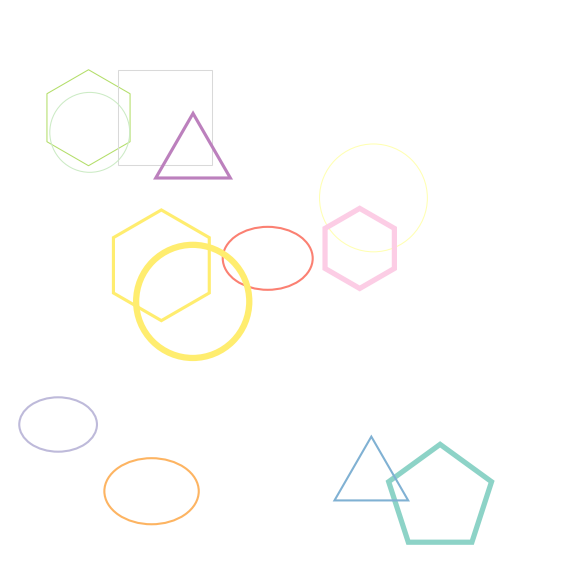[{"shape": "pentagon", "thickness": 2.5, "radius": 0.47, "center": [0.762, 0.136]}, {"shape": "circle", "thickness": 0.5, "radius": 0.47, "center": [0.647, 0.656]}, {"shape": "oval", "thickness": 1, "radius": 0.34, "center": [0.101, 0.264]}, {"shape": "oval", "thickness": 1, "radius": 0.39, "center": [0.464, 0.552]}, {"shape": "triangle", "thickness": 1, "radius": 0.37, "center": [0.643, 0.169]}, {"shape": "oval", "thickness": 1, "radius": 0.41, "center": [0.262, 0.149]}, {"shape": "hexagon", "thickness": 0.5, "radius": 0.42, "center": [0.153, 0.795]}, {"shape": "hexagon", "thickness": 2.5, "radius": 0.35, "center": [0.623, 0.569]}, {"shape": "square", "thickness": 0.5, "radius": 0.41, "center": [0.286, 0.796]}, {"shape": "triangle", "thickness": 1.5, "radius": 0.37, "center": [0.334, 0.728]}, {"shape": "circle", "thickness": 0.5, "radius": 0.35, "center": [0.155, 0.77]}, {"shape": "hexagon", "thickness": 1.5, "radius": 0.48, "center": [0.279, 0.54]}, {"shape": "circle", "thickness": 3, "radius": 0.49, "center": [0.334, 0.477]}]